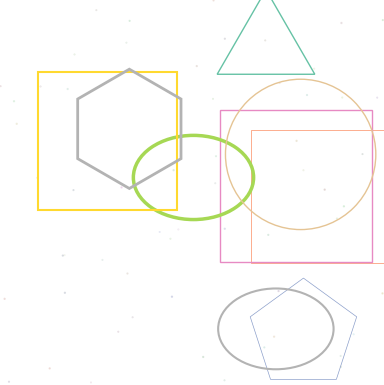[{"shape": "triangle", "thickness": 1, "radius": 0.73, "center": [0.691, 0.88]}, {"shape": "square", "thickness": 0.5, "radius": 0.87, "center": [0.825, 0.489]}, {"shape": "pentagon", "thickness": 0.5, "radius": 0.73, "center": [0.788, 0.132]}, {"shape": "square", "thickness": 1, "radius": 0.98, "center": [0.769, 0.517]}, {"shape": "oval", "thickness": 2.5, "radius": 0.78, "center": [0.503, 0.539]}, {"shape": "square", "thickness": 1.5, "radius": 0.9, "center": [0.279, 0.634]}, {"shape": "circle", "thickness": 1, "radius": 0.98, "center": [0.781, 0.599]}, {"shape": "hexagon", "thickness": 2, "radius": 0.77, "center": [0.336, 0.665]}, {"shape": "oval", "thickness": 1.5, "radius": 0.75, "center": [0.717, 0.146]}]